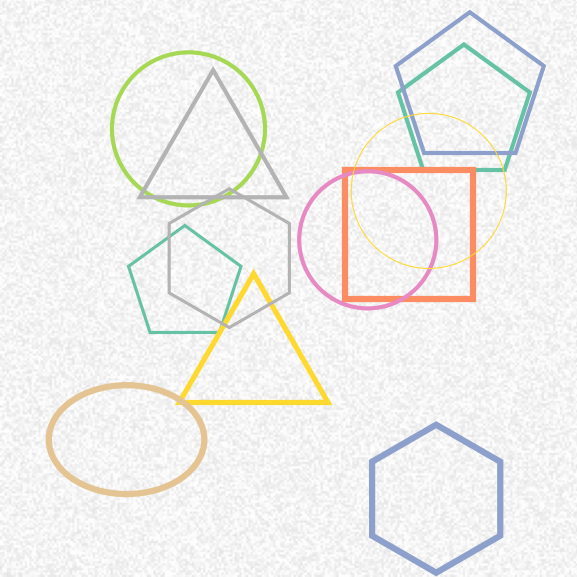[{"shape": "pentagon", "thickness": 2, "radius": 0.6, "center": [0.803, 0.802]}, {"shape": "pentagon", "thickness": 1.5, "radius": 0.51, "center": [0.32, 0.506]}, {"shape": "square", "thickness": 3, "radius": 0.56, "center": [0.708, 0.594]}, {"shape": "hexagon", "thickness": 3, "radius": 0.64, "center": [0.755, 0.136]}, {"shape": "pentagon", "thickness": 2, "radius": 0.67, "center": [0.813, 0.843]}, {"shape": "circle", "thickness": 2, "radius": 0.59, "center": [0.637, 0.584]}, {"shape": "circle", "thickness": 2, "radius": 0.66, "center": [0.326, 0.776]}, {"shape": "circle", "thickness": 0.5, "radius": 0.67, "center": [0.742, 0.669]}, {"shape": "triangle", "thickness": 2.5, "radius": 0.74, "center": [0.439, 0.377]}, {"shape": "oval", "thickness": 3, "radius": 0.67, "center": [0.219, 0.238]}, {"shape": "triangle", "thickness": 2, "radius": 0.73, "center": [0.369, 0.731]}, {"shape": "hexagon", "thickness": 1.5, "radius": 0.6, "center": [0.397, 0.552]}]